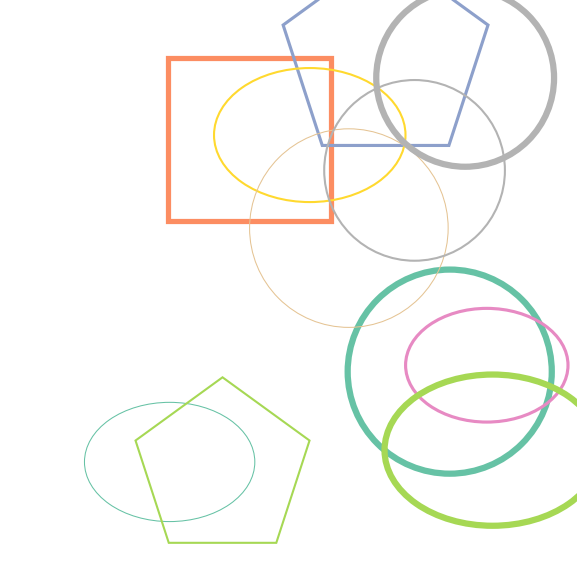[{"shape": "oval", "thickness": 0.5, "radius": 0.74, "center": [0.294, 0.199]}, {"shape": "circle", "thickness": 3, "radius": 0.88, "center": [0.779, 0.356]}, {"shape": "square", "thickness": 2.5, "radius": 0.71, "center": [0.432, 0.757]}, {"shape": "pentagon", "thickness": 1.5, "radius": 0.93, "center": [0.668, 0.898]}, {"shape": "oval", "thickness": 1.5, "radius": 0.7, "center": [0.843, 0.367]}, {"shape": "oval", "thickness": 3, "radius": 0.94, "center": [0.853, 0.22]}, {"shape": "pentagon", "thickness": 1, "radius": 0.79, "center": [0.385, 0.187]}, {"shape": "oval", "thickness": 1, "radius": 0.83, "center": [0.536, 0.765]}, {"shape": "circle", "thickness": 0.5, "radius": 0.86, "center": [0.604, 0.604]}, {"shape": "circle", "thickness": 1, "radius": 0.78, "center": [0.718, 0.704]}, {"shape": "circle", "thickness": 3, "radius": 0.77, "center": [0.805, 0.864]}]